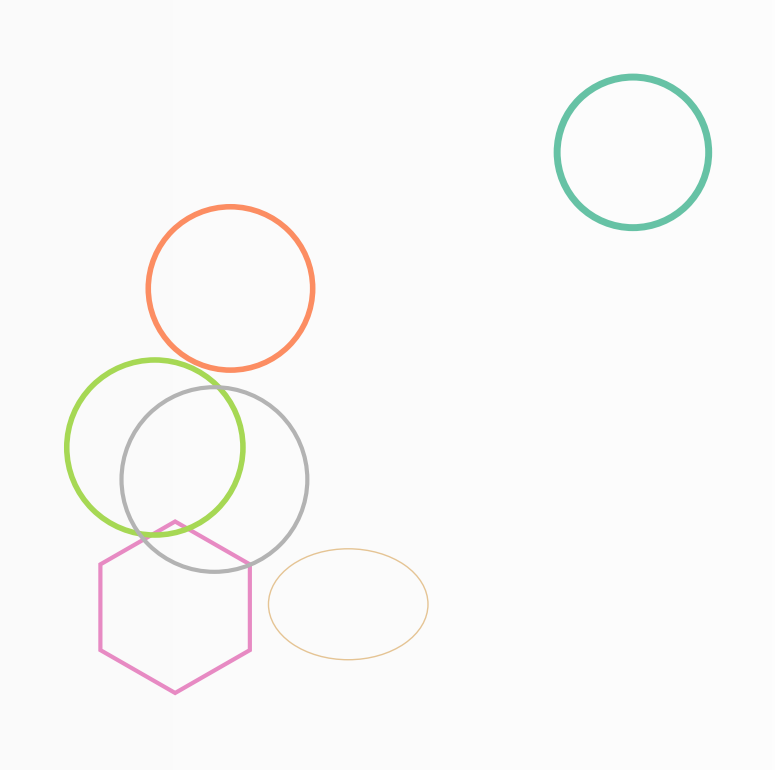[{"shape": "circle", "thickness": 2.5, "radius": 0.49, "center": [0.817, 0.802]}, {"shape": "circle", "thickness": 2, "radius": 0.53, "center": [0.297, 0.625]}, {"shape": "hexagon", "thickness": 1.5, "radius": 0.56, "center": [0.226, 0.211]}, {"shape": "circle", "thickness": 2, "radius": 0.57, "center": [0.2, 0.419]}, {"shape": "oval", "thickness": 0.5, "radius": 0.51, "center": [0.449, 0.215]}, {"shape": "circle", "thickness": 1.5, "radius": 0.6, "center": [0.277, 0.377]}]